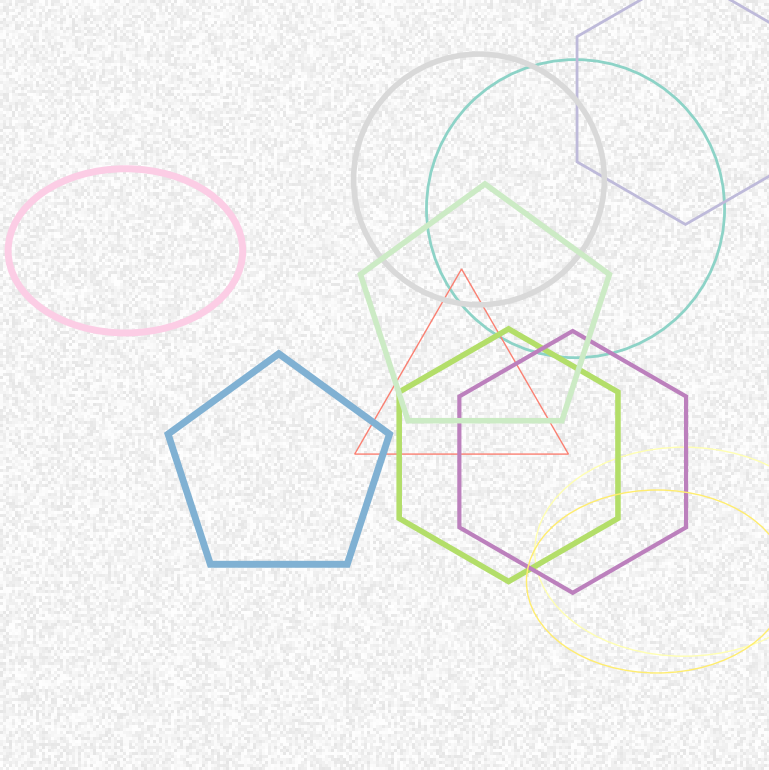[{"shape": "circle", "thickness": 1, "radius": 0.97, "center": [0.747, 0.729]}, {"shape": "oval", "thickness": 0.5, "radius": 0.97, "center": [0.888, 0.284]}, {"shape": "hexagon", "thickness": 1, "radius": 0.81, "center": [0.89, 0.871]}, {"shape": "triangle", "thickness": 0.5, "radius": 0.8, "center": [0.599, 0.49]}, {"shape": "pentagon", "thickness": 2.5, "radius": 0.76, "center": [0.362, 0.389]}, {"shape": "hexagon", "thickness": 2, "radius": 0.82, "center": [0.66, 0.409]}, {"shape": "oval", "thickness": 2.5, "radius": 0.76, "center": [0.163, 0.674]}, {"shape": "circle", "thickness": 2, "radius": 0.81, "center": [0.622, 0.767]}, {"shape": "hexagon", "thickness": 1.5, "radius": 0.85, "center": [0.744, 0.4]}, {"shape": "pentagon", "thickness": 2, "radius": 0.85, "center": [0.63, 0.591]}, {"shape": "oval", "thickness": 0.5, "radius": 0.85, "center": [0.853, 0.245]}]